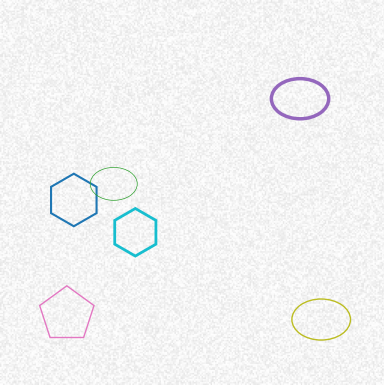[{"shape": "hexagon", "thickness": 1.5, "radius": 0.34, "center": [0.192, 0.481]}, {"shape": "oval", "thickness": 0.5, "radius": 0.31, "center": [0.295, 0.522]}, {"shape": "oval", "thickness": 2.5, "radius": 0.37, "center": [0.779, 0.744]}, {"shape": "pentagon", "thickness": 1, "radius": 0.37, "center": [0.174, 0.183]}, {"shape": "oval", "thickness": 1, "radius": 0.38, "center": [0.834, 0.17]}, {"shape": "hexagon", "thickness": 2, "radius": 0.31, "center": [0.351, 0.397]}]